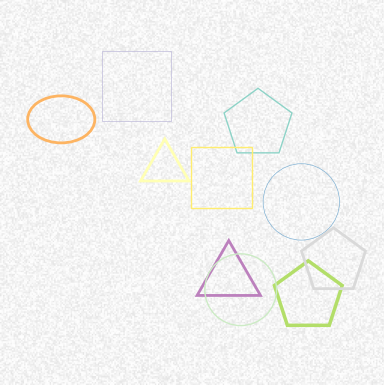[{"shape": "pentagon", "thickness": 1, "radius": 0.46, "center": [0.67, 0.678]}, {"shape": "triangle", "thickness": 2, "radius": 0.36, "center": [0.428, 0.566]}, {"shape": "square", "thickness": 0.5, "radius": 0.45, "center": [0.355, 0.777]}, {"shape": "circle", "thickness": 0.5, "radius": 0.5, "center": [0.783, 0.476]}, {"shape": "oval", "thickness": 2, "radius": 0.44, "center": [0.159, 0.69]}, {"shape": "pentagon", "thickness": 2.5, "radius": 0.46, "center": [0.801, 0.23]}, {"shape": "pentagon", "thickness": 2, "radius": 0.44, "center": [0.866, 0.321]}, {"shape": "triangle", "thickness": 2, "radius": 0.48, "center": [0.594, 0.28]}, {"shape": "circle", "thickness": 1, "radius": 0.47, "center": [0.625, 0.248]}, {"shape": "square", "thickness": 1, "radius": 0.39, "center": [0.575, 0.538]}]